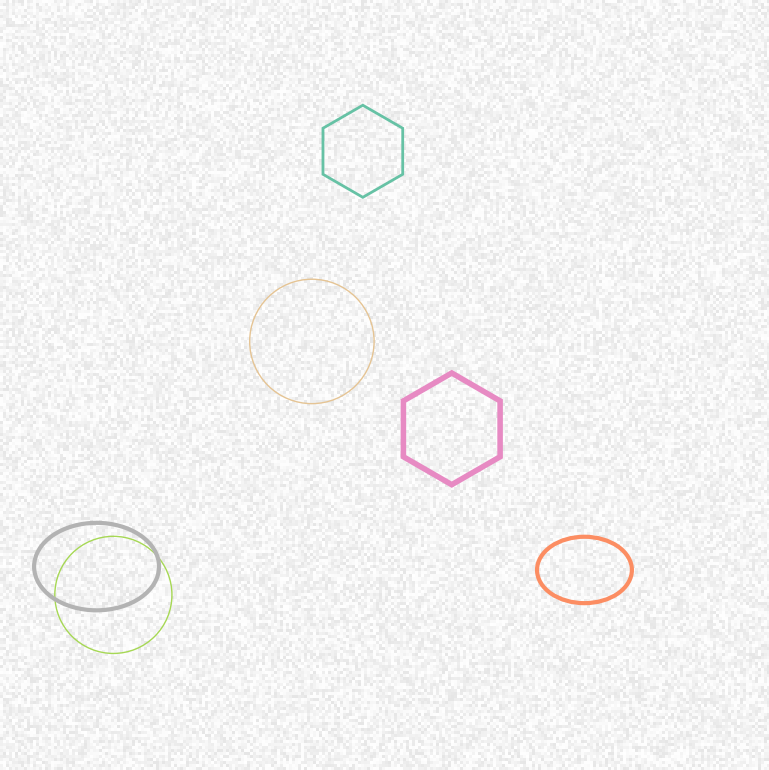[{"shape": "hexagon", "thickness": 1, "radius": 0.3, "center": [0.471, 0.804]}, {"shape": "oval", "thickness": 1.5, "radius": 0.31, "center": [0.759, 0.26]}, {"shape": "hexagon", "thickness": 2, "radius": 0.36, "center": [0.587, 0.443]}, {"shape": "circle", "thickness": 0.5, "radius": 0.38, "center": [0.147, 0.227]}, {"shape": "circle", "thickness": 0.5, "radius": 0.4, "center": [0.405, 0.557]}, {"shape": "oval", "thickness": 1.5, "radius": 0.41, "center": [0.125, 0.264]}]